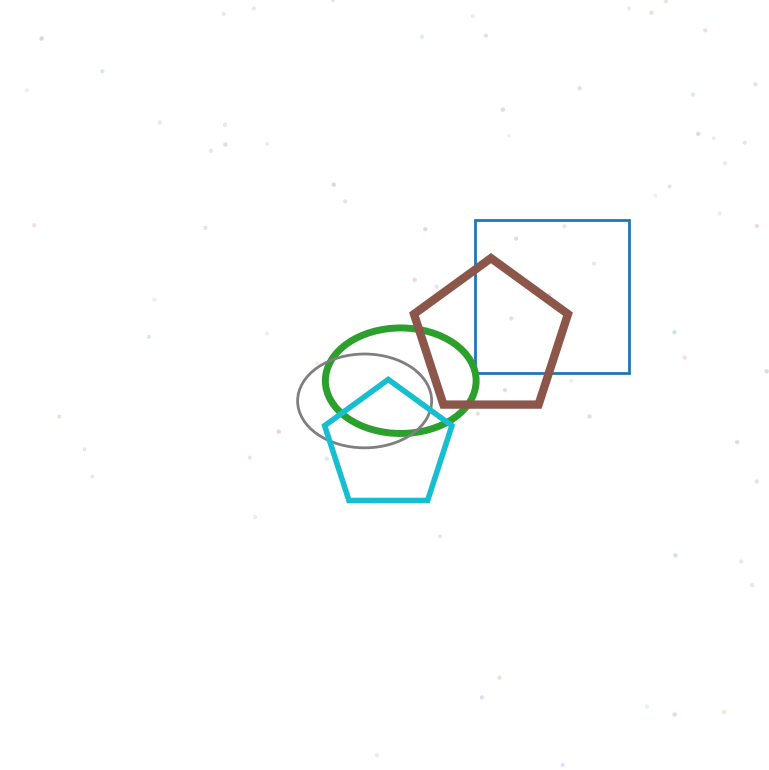[{"shape": "square", "thickness": 1, "radius": 0.5, "center": [0.717, 0.615]}, {"shape": "oval", "thickness": 2.5, "radius": 0.49, "center": [0.52, 0.506]}, {"shape": "pentagon", "thickness": 3, "radius": 0.53, "center": [0.638, 0.56]}, {"shape": "oval", "thickness": 1, "radius": 0.44, "center": [0.474, 0.479]}, {"shape": "pentagon", "thickness": 2, "radius": 0.43, "center": [0.504, 0.42]}]